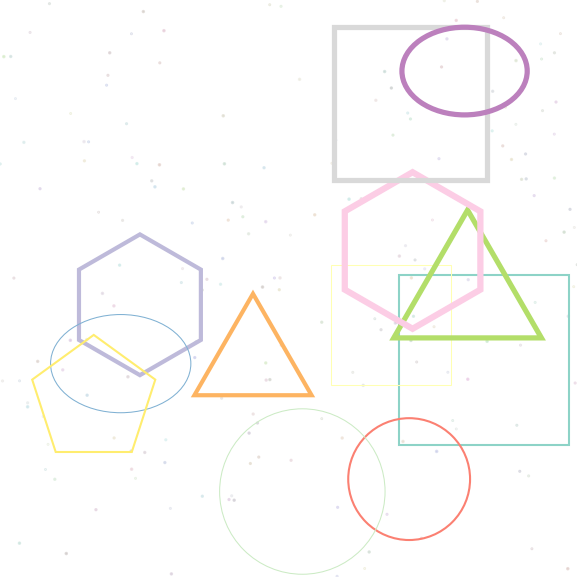[{"shape": "square", "thickness": 1, "radius": 0.74, "center": [0.839, 0.376]}, {"shape": "square", "thickness": 0.5, "radius": 0.52, "center": [0.677, 0.437]}, {"shape": "hexagon", "thickness": 2, "radius": 0.61, "center": [0.242, 0.471]}, {"shape": "circle", "thickness": 1, "radius": 0.53, "center": [0.708, 0.17]}, {"shape": "oval", "thickness": 0.5, "radius": 0.61, "center": [0.209, 0.369]}, {"shape": "triangle", "thickness": 2, "radius": 0.59, "center": [0.438, 0.373]}, {"shape": "triangle", "thickness": 2.5, "radius": 0.74, "center": [0.81, 0.488]}, {"shape": "hexagon", "thickness": 3, "radius": 0.68, "center": [0.714, 0.565]}, {"shape": "square", "thickness": 2.5, "radius": 0.66, "center": [0.711, 0.82]}, {"shape": "oval", "thickness": 2.5, "radius": 0.54, "center": [0.804, 0.876]}, {"shape": "circle", "thickness": 0.5, "radius": 0.72, "center": [0.524, 0.148]}, {"shape": "pentagon", "thickness": 1, "radius": 0.56, "center": [0.162, 0.307]}]